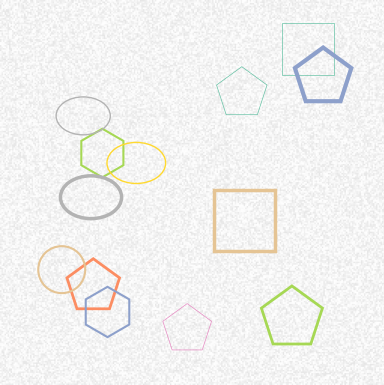[{"shape": "pentagon", "thickness": 0.5, "radius": 0.34, "center": [0.628, 0.758]}, {"shape": "square", "thickness": 0.5, "radius": 0.34, "center": [0.8, 0.873]}, {"shape": "pentagon", "thickness": 2, "radius": 0.36, "center": [0.242, 0.256]}, {"shape": "pentagon", "thickness": 3, "radius": 0.39, "center": [0.839, 0.799]}, {"shape": "hexagon", "thickness": 1.5, "radius": 0.33, "center": [0.279, 0.19]}, {"shape": "pentagon", "thickness": 0.5, "radius": 0.33, "center": [0.486, 0.145]}, {"shape": "pentagon", "thickness": 2, "radius": 0.42, "center": [0.758, 0.174]}, {"shape": "hexagon", "thickness": 1.5, "radius": 0.32, "center": [0.266, 0.602]}, {"shape": "oval", "thickness": 1, "radius": 0.38, "center": [0.354, 0.577]}, {"shape": "square", "thickness": 2.5, "radius": 0.4, "center": [0.636, 0.427]}, {"shape": "circle", "thickness": 1.5, "radius": 0.31, "center": [0.16, 0.3]}, {"shape": "oval", "thickness": 1, "radius": 0.35, "center": [0.216, 0.699]}, {"shape": "oval", "thickness": 2.5, "radius": 0.4, "center": [0.236, 0.488]}]